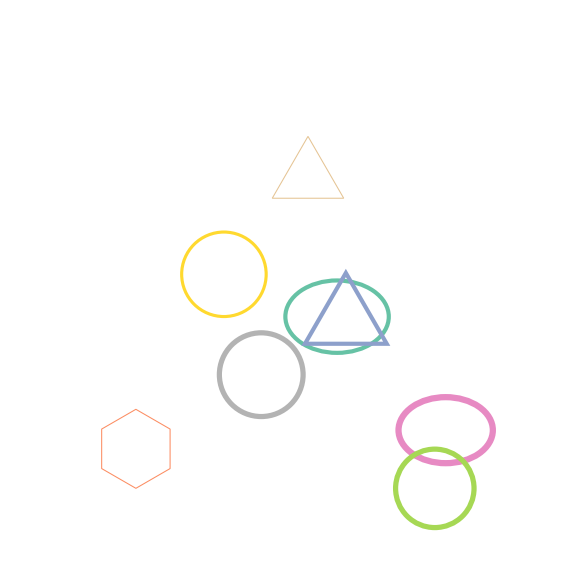[{"shape": "oval", "thickness": 2, "radius": 0.45, "center": [0.584, 0.451]}, {"shape": "hexagon", "thickness": 0.5, "radius": 0.34, "center": [0.235, 0.222]}, {"shape": "triangle", "thickness": 2, "radius": 0.41, "center": [0.599, 0.445]}, {"shape": "oval", "thickness": 3, "radius": 0.41, "center": [0.772, 0.254]}, {"shape": "circle", "thickness": 2.5, "radius": 0.34, "center": [0.753, 0.153]}, {"shape": "circle", "thickness": 1.5, "radius": 0.37, "center": [0.388, 0.524]}, {"shape": "triangle", "thickness": 0.5, "radius": 0.36, "center": [0.533, 0.692]}, {"shape": "circle", "thickness": 2.5, "radius": 0.36, "center": [0.452, 0.35]}]